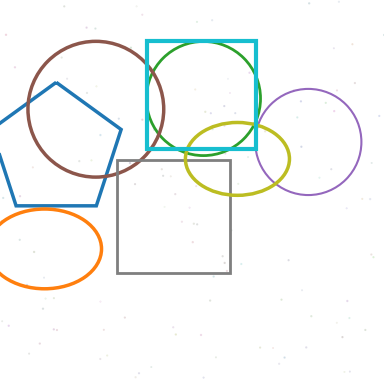[{"shape": "pentagon", "thickness": 2.5, "radius": 0.89, "center": [0.146, 0.609]}, {"shape": "oval", "thickness": 2.5, "radius": 0.74, "center": [0.116, 0.354]}, {"shape": "circle", "thickness": 2, "radius": 0.74, "center": [0.528, 0.744]}, {"shape": "circle", "thickness": 1.5, "radius": 0.69, "center": [0.801, 0.631]}, {"shape": "circle", "thickness": 2.5, "radius": 0.88, "center": [0.249, 0.716]}, {"shape": "square", "thickness": 2, "radius": 0.73, "center": [0.451, 0.439]}, {"shape": "oval", "thickness": 2.5, "radius": 0.68, "center": [0.617, 0.587]}, {"shape": "square", "thickness": 3, "radius": 0.7, "center": [0.524, 0.754]}]